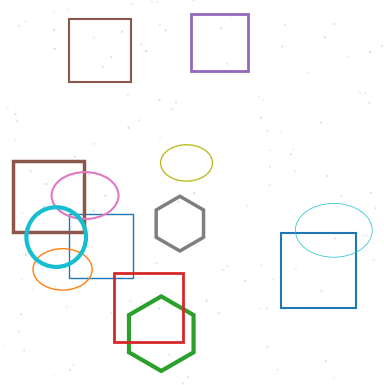[{"shape": "square", "thickness": 1.5, "radius": 0.49, "center": [0.827, 0.298]}, {"shape": "square", "thickness": 1, "radius": 0.42, "center": [0.262, 0.36]}, {"shape": "oval", "thickness": 1, "radius": 0.38, "center": [0.163, 0.3]}, {"shape": "hexagon", "thickness": 3, "radius": 0.48, "center": [0.419, 0.133]}, {"shape": "square", "thickness": 2, "radius": 0.45, "center": [0.386, 0.202]}, {"shape": "square", "thickness": 2, "radius": 0.37, "center": [0.57, 0.89]}, {"shape": "square", "thickness": 2.5, "radius": 0.46, "center": [0.127, 0.49]}, {"shape": "square", "thickness": 1.5, "radius": 0.41, "center": [0.26, 0.869]}, {"shape": "oval", "thickness": 1.5, "radius": 0.43, "center": [0.221, 0.492]}, {"shape": "hexagon", "thickness": 2.5, "radius": 0.36, "center": [0.467, 0.419]}, {"shape": "oval", "thickness": 1, "radius": 0.34, "center": [0.484, 0.577]}, {"shape": "oval", "thickness": 0.5, "radius": 0.5, "center": [0.867, 0.402]}, {"shape": "circle", "thickness": 3, "radius": 0.39, "center": [0.146, 0.384]}]